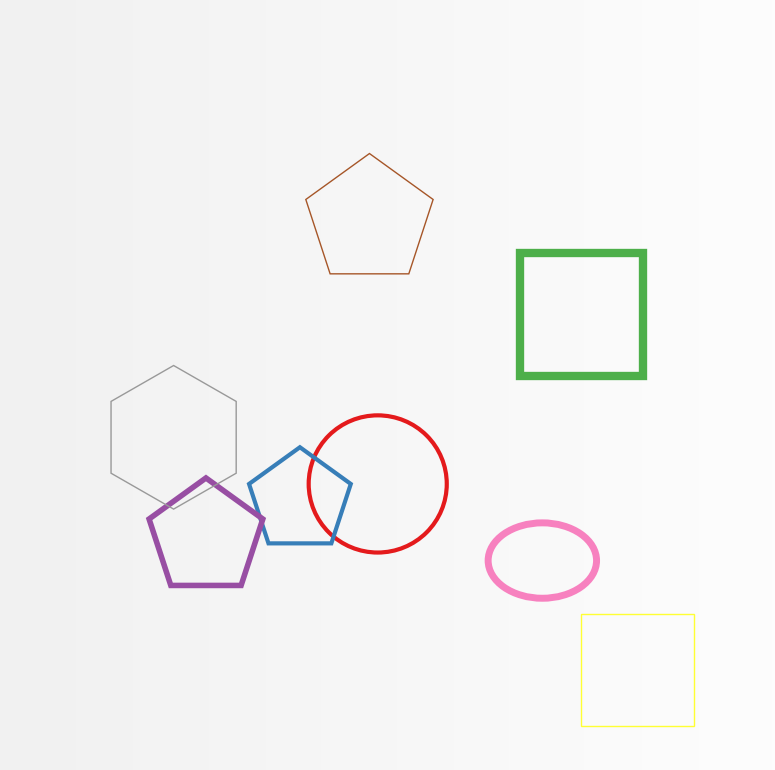[{"shape": "circle", "thickness": 1.5, "radius": 0.45, "center": [0.487, 0.372]}, {"shape": "pentagon", "thickness": 1.5, "radius": 0.35, "center": [0.387, 0.35]}, {"shape": "square", "thickness": 3, "radius": 0.4, "center": [0.75, 0.592]}, {"shape": "pentagon", "thickness": 2, "radius": 0.39, "center": [0.266, 0.302]}, {"shape": "square", "thickness": 0.5, "radius": 0.36, "center": [0.823, 0.13]}, {"shape": "pentagon", "thickness": 0.5, "radius": 0.43, "center": [0.477, 0.714]}, {"shape": "oval", "thickness": 2.5, "radius": 0.35, "center": [0.7, 0.272]}, {"shape": "hexagon", "thickness": 0.5, "radius": 0.47, "center": [0.224, 0.432]}]